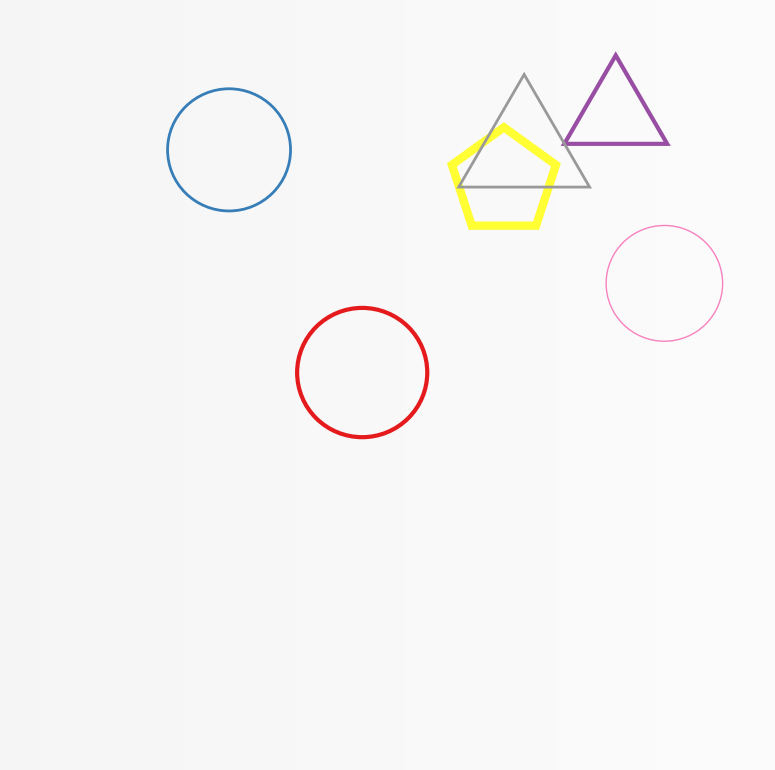[{"shape": "circle", "thickness": 1.5, "radius": 0.42, "center": [0.467, 0.516]}, {"shape": "circle", "thickness": 1, "radius": 0.4, "center": [0.296, 0.805]}, {"shape": "triangle", "thickness": 1.5, "radius": 0.38, "center": [0.795, 0.851]}, {"shape": "pentagon", "thickness": 3, "radius": 0.35, "center": [0.65, 0.764]}, {"shape": "circle", "thickness": 0.5, "radius": 0.38, "center": [0.857, 0.632]}, {"shape": "triangle", "thickness": 1, "radius": 0.49, "center": [0.676, 0.806]}]